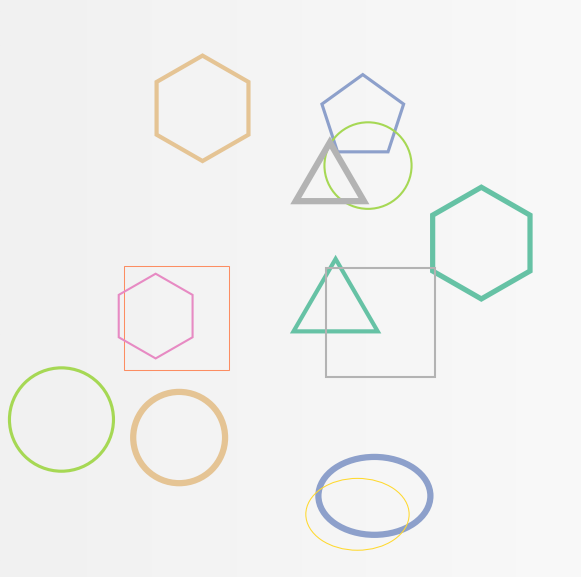[{"shape": "triangle", "thickness": 2, "radius": 0.42, "center": [0.577, 0.467]}, {"shape": "hexagon", "thickness": 2.5, "radius": 0.48, "center": [0.828, 0.578]}, {"shape": "square", "thickness": 0.5, "radius": 0.45, "center": [0.304, 0.448]}, {"shape": "oval", "thickness": 3, "radius": 0.48, "center": [0.644, 0.14]}, {"shape": "pentagon", "thickness": 1.5, "radius": 0.37, "center": [0.624, 0.796]}, {"shape": "hexagon", "thickness": 1, "radius": 0.37, "center": [0.268, 0.452]}, {"shape": "circle", "thickness": 1, "radius": 0.37, "center": [0.633, 0.712]}, {"shape": "circle", "thickness": 1.5, "radius": 0.45, "center": [0.106, 0.273]}, {"shape": "oval", "thickness": 0.5, "radius": 0.44, "center": [0.615, 0.109]}, {"shape": "hexagon", "thickness": 2, "radius": 0.46, "center": [0.348, 0.812]}, {"shape": "circle", "thickness": 3, "radius": 0.4, "center": [0.308, 0.241]}, {"shape": "square", "thickness": 1, "radius": 0.47, "center": [0.655, 0.441]}, {"shape": "triangle", "thickness": 3, "radius": 0.34, "center": [0.567, 0.685]}]